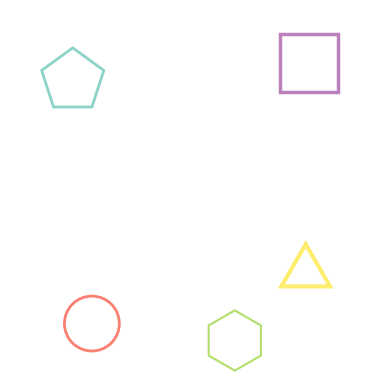[{"shape": "pentagon", "thickness": 2, "radius": 0.42, "center": [0.189, 0.791]}, {"shape": "circle", "thickness": 2, "radius": 0.36, "center": [0.239, 0.16]}, {"shape": "hexagon", "thickness": 1.5, "radius": 0.39, "center": [0.61, 0.116]}, {"shape": "square", "thickness": 2.5, "radius": 0.38, "center": [0.802, 0.837]}, {"shape": "triangle", "thickness": 3, "radius": 0.37, "center": [0.794, 0.293]}]